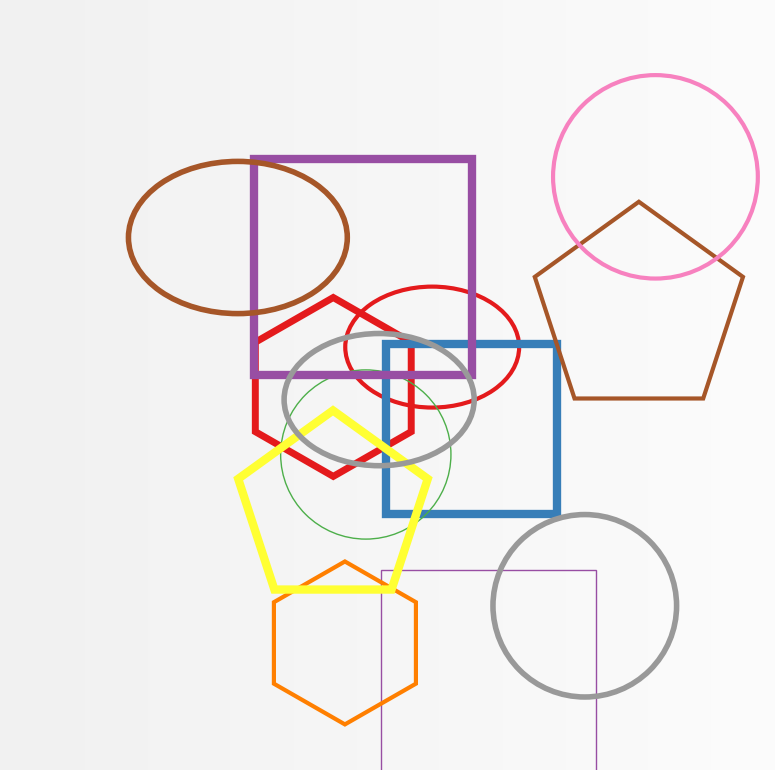[{"shape": "oval", "thickness": 1.5, "radius": 0.56, "center": [0.558, 0.549]}, {"shape": "hexagon", "thickness": 2.5, "radius": 0.58, "center": [0.43, 0.497]}, {"shape": "square", "thickness": 3, "radius": 0.55, "center": [0.608, 0.443]}, {"shape": "circle", "thickness": 0.5, "radius": 0.55, "center": [0.472, 0.41]}, {"shape": "square", "thickness": 3, "radius": 0.7, "center": [0.468, 0.653]}, {"shape": "square", "thickness": 0.5, "radius": 0.7, "center": [0.63, 0.121]}, {"shape": "hexagon", "thickness": 1.5, "radius": 0.53, "center": [0.445, 0.165]}, {"shape": "pentagon", "thickness": 3, "radius": 0.64, "center": [0.43, 0.338]}, {"shape": "oval", "thickness": 2, "radius": 0.71, "center": [0.307, 0.692]}, {"shape": "pentagon", "thickness": 1.5, "radius": 0.71, "center": [0.824, 0.597]}, {"shape": "circle", "thickness": 1.5, "radius": 0.66, "center": [0.846, 0.77]}, {"shape": "oval", "thickness": 2, "radius": 0.61, "center": [0.489, 0.481]}, {"shape": "circle", "thickness": 2, "radius": 0.59, "center": [0.755, 0.213]}]